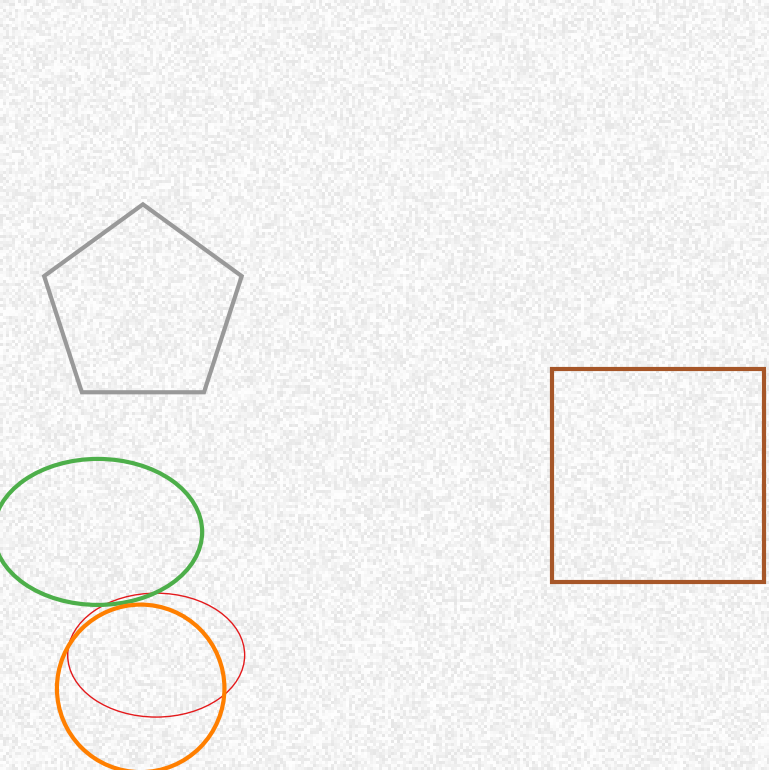[{"shape": "oval", "thickness": 0.5, "radius": 0.57, "center": [0.203, 0.149]}, {"shape": "oval", "thickness": 1.5, "radius": 0.68, "center": [0.127, 0.309]}, {"shape": "circle", "thickness": 1.5, "radius": 0.54, "center": [0.183, 0.106]}, {"shape": "square", "thickness": 1.5, "radius": 0.69, "center": [0.855, 0.382]}, {"shape": "pentagon", "thickness": 1.5, "radius": 0.67, "center": [0.186, 0.6]}]